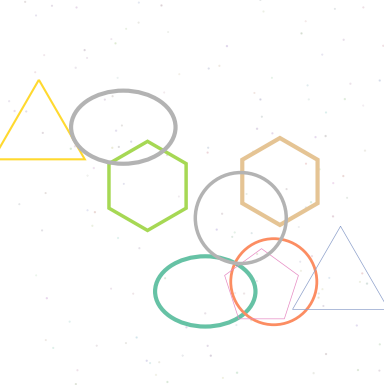[{"shape": "oval", "thickness": 3, "radius": 0.65, "center": [0.533, 0.243]}, {"shape": "circle", "thickness": 2, "radius": 0.56, "center": [0.711, 0.268]}, {"shape": "triangle", "thickness": 0.5, "radius": 0.72, "center": [0.884, 0.268]}, {"shape": "pentagon", "thickness": 0.5, "radius": 0.5, "center": [0.679, 0.253]}, {"shape": "hexagon", "thickness": 2.5, "radius": 0.58, "center": [0.383, 0.517]}, {"shape": "triangle", "thickness": 1.5, "radius": 0.69, "center": [0.101, 0.655]}, {"shape": "hexagon", "thickness": 3, "radius": 0.56, "center": [0.727, 0.529]}, {"shape": "oval", "thickness": 3, "radius": 0.68, "center": [0.32, 0.67]}, {"shape": "circle", "thickness": 2.5, "radius": 0.59, "center": [0.625, 0.434]}]